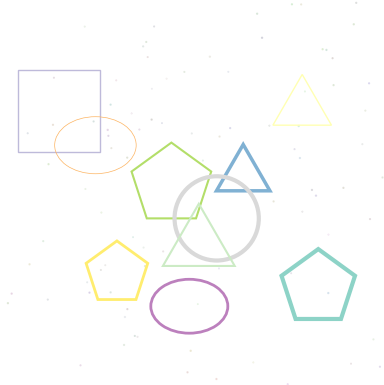[{"shape": "pentagon", "thickness": 3, "radius": 0.5, "center": [0.827, 0.253]}, {"shape": "triangle", "thickness": 1, "radius": 0.44, "center": [0.785, 0.719]}, {"shape": "square", "thickness": 1, "radius": 0.53, "center": [0.154, 0.711]}, {"shape": "triangle", "thickness": 2.5, "radius": 0.4, "center": [0.632, 0.544]}, {"shape": "oval", "thickness": 0.5, "radius": 0.53, "center": [0.248, 0.623]}, {"shape": "pentagon", "thickness": 1.5, "radius": 0.54, "center": [0.445, 0.521]}, {"shape": "circle", "thickness": 3, "radius": 0.55, "center": [0.563, 0.433]}, {"shape": "oval", "thickness": 2, "radius": 0.5, "center": [0.492, 0.205]}, {"shape": "triangle", "thickness": 1.5, "radius": 0.54, "center": [0.516, 0.363]}, {"shape": "pentagon", "thickness": 2, "radius": 0.42, "center": [0.304, 0.29]}]